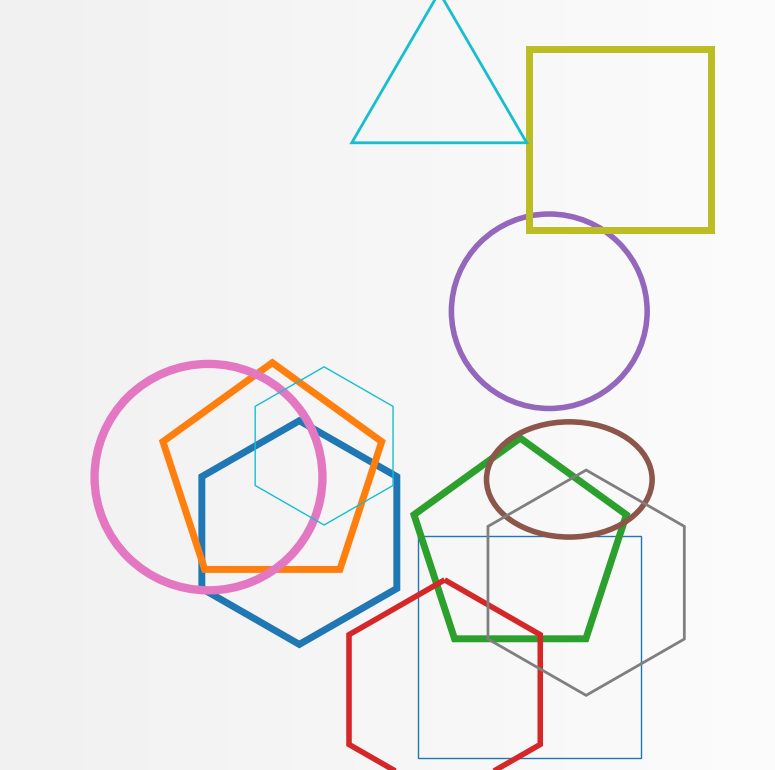[{"shape": "hexagon", "thickness": 2.5, "radius": 0.73, "center": [0.386, 0.308]}, {"shape": "square", "thickness": 0.5, "radius": 0.72, "center": [0.684, 0.16]}, {"shape": "pentagon", "thickness": 2.5, "radius": 0.74, "center": [0.351, 0.381]}, {"shape": "pentagon", "thickness": 2.5, "radius": 0.72, "center": [0.671, 0.287]}, {"shape": "hexagon", "thickness": 2, "radius": 0.71, "center": [0.574, 0.104]}, {"shape": "circle", "thickness": 2, "radius": 0.63, "center": [0.709, 0.596]}, {"shape": "oval", "thickness": 2, "radius": 0.53, "center": [0.735, 0.377]}, {"shape": "circle", "thickness": 3, "radius": 0.74, "center": [0.269, 0.38]}, {"shape": "hexagon", "thickness": 1, "radius": 0.73, "center": [0.756, 0.243]}, {"shape": "square", "thickness": 2.5, "radius": 0.59, "center": [0.8, 0.819]}, {"shape": "triangle", "thickness": 1, "radius": 0.65, "center": [0.567, 0.88]}, {"shape": "hexagon", "thickness": 0.5, "radius": 0.51, "center": [0.418, 0.421]}]